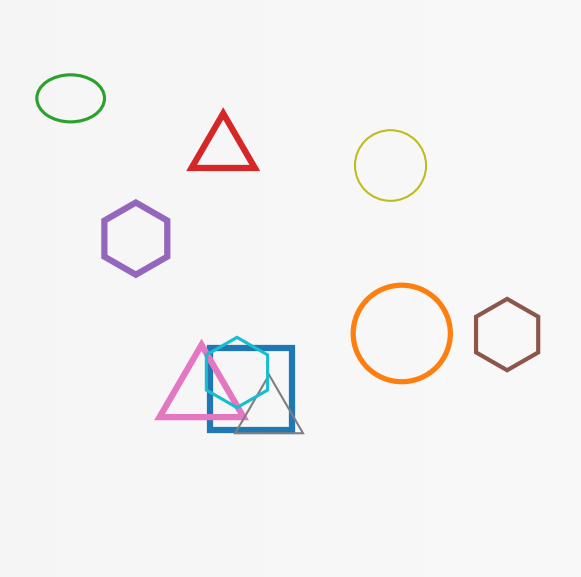[{"shape": "square", "thickness": 3, "radius": 0.35, "center": [0.431, 0.326]}, {"shape": "circle", "thickness": 2.5, "radius": 0.42, "center": [0.691, 0.422]}, {"shape": "oval", "thickness": 1.5, "radius": 0.29, "center": [0.122, 0.829]}, {"shape": "triangle", "thickness": 3, "radius": 0.31, "center": [0.384, 0.74]}, {"shape": "hexagon", "thickness": 3, "radius": 0.31, "center": [0.234, 0.586]}, {"shape": "hexagon", "thickness": 2, "radius": 0.31, "center": [0.872, 0.42]}, {"shape": "triangle", "thickness": 3, "radius": 0.42, "center": [0.347, 0.319]}, {"shape": "triangle", "thickness": 1, "radius": 0.34, "center": [0.463, 0.283]}, {"shape": "circle", "thickness": 1, "radius": 0.31, "center": [0.672, 0.713]}, {"shape": "hexagon", "thickness": 1.5, "radius": 0.3, "center": [0.408, 0.354]}]